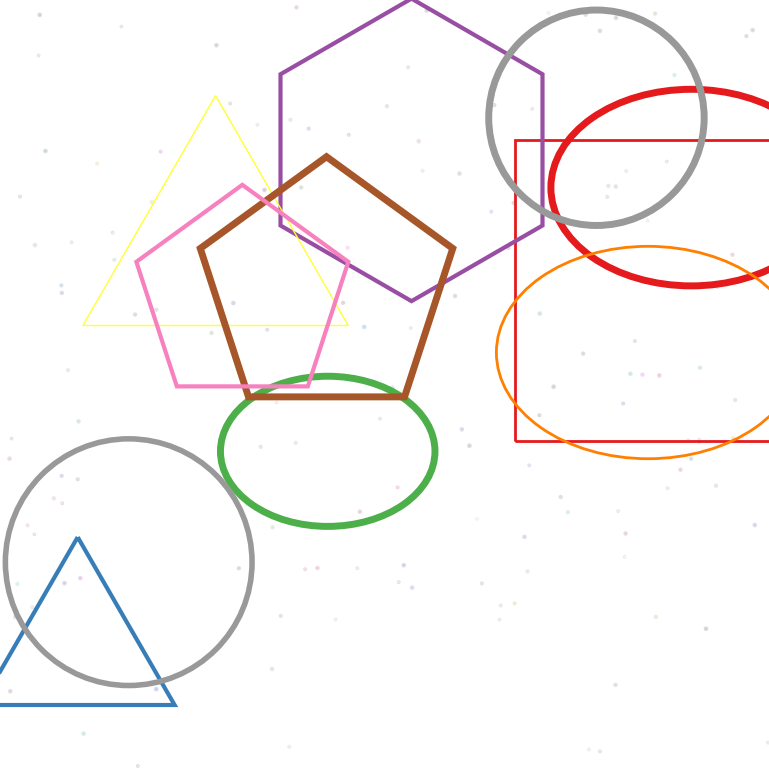[{"shape": "square", "thickness": 1, "radius": 0.98, "center": [0.864, 0.623]}, {"shape": "oval", "thickness": 2.5, "radius": 0.91, "center": [0.898, 0.756]}, {"shape": "triangle", "thickness": 1.5, "radius": 0.73, "center": [0.101, 0.157]}, {"shape": "oval", "thickness": 2.5, "radius": 0.7, "center": [0.426, 0.414]}, {"shape": "hexagon", "thickness": 1.5, "radius": 0.98, "center": [0.534, 0.805]}, {"shape": "oval", "thickness": 1, "radius": 0.99, "center": [0.842, 0.542]}, {"shape": "triangle", "thickness": 0.5, "radius": 0.99, "center": [0.28, 0.677]}, {"shape": "pentagon", "thickness": 2.5, "radius": 0.86, "center": [0.424, 0.624]}, {"shape": "pentagon", "thickness": 1.5, "radius": 0.72, "center": [0.315, 0.615]}, {"shape": "circle", "thickness": 2, "radius": 0.8, "center": [0.167, 0.27]}, {"shape": "circle", "thickness": 2.5, "radius": 0.7, "center": [0.775, 0.847]}]